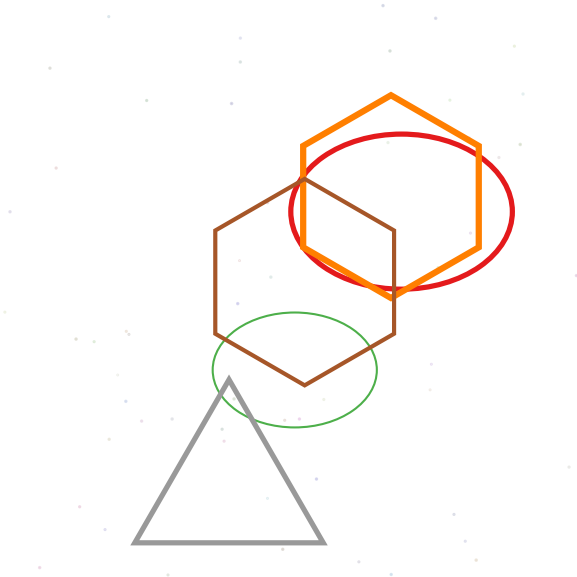[{"shape": "oval", "thickness": 2.5, "radius": 0.96, "center": [0.695, 0.633]}, {"shape": "oval", "thickness": 1, "radius": 0.71, "center": [0.51, 0.358]}, {"shape": "hexagon", "thickness": 3, "radius": 0.88, "center": [0.677, 0.659]}, {"shape": "hexagon", "thickness": 2, "radius": 0.89, "center": [0.528, 0.511]}, {"shape": "triangle", "thickness": 2.5, "radius": 0.94, "center": [0.397, 0.153]}]